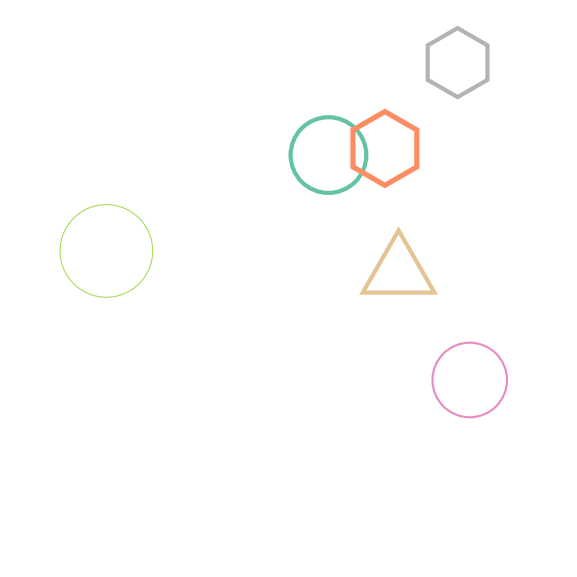[{"shape": "circle", "thickness": 2, "radius": 0.33, "center": [0.569, 0.731]}, {"shape": "hexagon", "thickness": 2.5, "radius": 0.32, "center": [0.667, 0.742]}, {"shape": "circle", "thickness": 1, "radius": 0.32, "center": [0.813, 0.341]}, {"shape": "circle", "thickness": 0.5, "radius": 0.4, "center": [0.184, 0.565]}, {"shape": "triangle", "thickness": 2, "radius": 0.36, "center": [0.69, 0.528]}, {"shape": "hexagon", "thickness": 2, "radius": 0.3, "center": [0.792, 0.891]}]